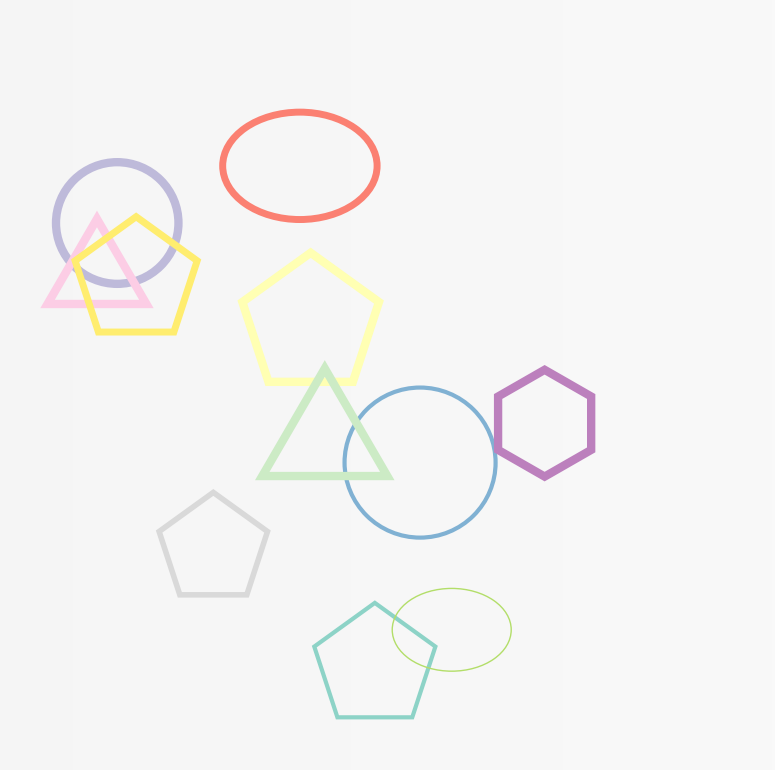[{"shape": "pentagon", "thickness": 1.5, "radius": 0.41, "center": [0.484, 0.135]}, {"shape": "pentagon", "thickness": 3, "radius": 0.46, "center": [0.401, 0.579]}, {"shape": "circle", "thickness": 3, "radius": 0.4, "center": [0.151, 0.71]}, {"shape": "oval", "thickness": 2.5, "radius": 0.5, "center": [0.387, 0.785]}, {"shape": "circle", "thickness": 1.5, "radius": 0.49, "center": [0.542, 0.399]}, {"shape": "oval", "thickness": 0.5, "radius": 0.38, "center": [0.583, 0.182]}, {"shape": "triangle", "thickness": 3, "radius": 0.37, "center": [0.125, 0.642]}, {"shape": "pentagon", "thickness": 2, "radius": 0.37, "center": [0.275, 0.287]}, {"shape": "hexagon", "thickness": 3, "radius": 0.35, "center": [0.703, 0.45]}, {"shape": "triangle", "thickness": 3, "radius": 0.47, "center": [0.419, 0.428]}, {"shape": "pentagon", "thickness": 2.5, "radius": 0.41, "center": [0.176, 0.636]}]